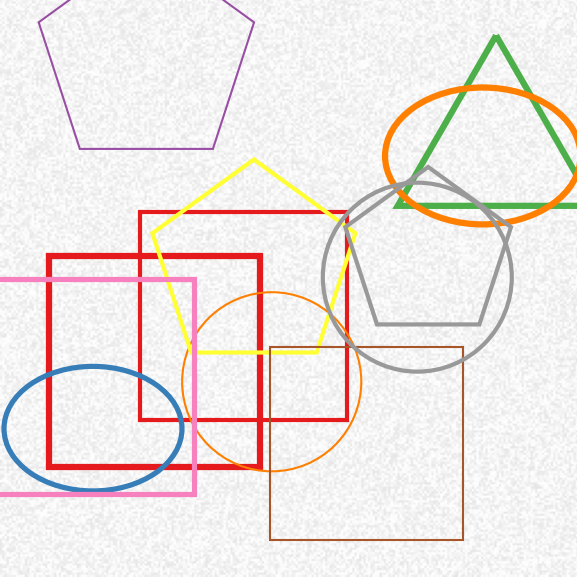[{"shape": "square", "thickness": 3, "radius": 0.91, "center": [0.267, 0.373]}, {"shape": "square", "thickness": 2, "radius": 0.9, "center": [0.422, 0.452]}, {"shape": "oval", "thickness": 2.5, "radius": 0.77, "center": [0.161, 0.257]}, {"shape": "triangle", "thickness": 3, "radius": 0.98, "center": [0.859, 0.741]}, {"shape": "pentagon", "thickness": 1, "radius": 0.98, "center": [0.253, 0.9]}, {"shape": "oval", "thickness": 3, "radius": 0.85, "center": [0.836, 0.729]}, {"shape": "circle", "thickness": 1, "radius": 0.78, "center": [0.47, 0.338]}, {"shape": "pentagon", "thickness": 2, "radius": 0.92, "center": [0.44, 0.538]}, {"shape": "square", "thickness": 1, "radius": 0.83, "center": [0.635, 0.232]}, {"shape": "square", "thickness": 2.5, "radius": 0.93, "center": [0.149, 0.33]}, {"shape": "circle", "thickness": 2, "radius": 0.82, "center": [0.723, 0.519]}, {"shape": "pentagon", "thickness": 2, "radius": 0.75, "center": [0.741, 0.559]}]